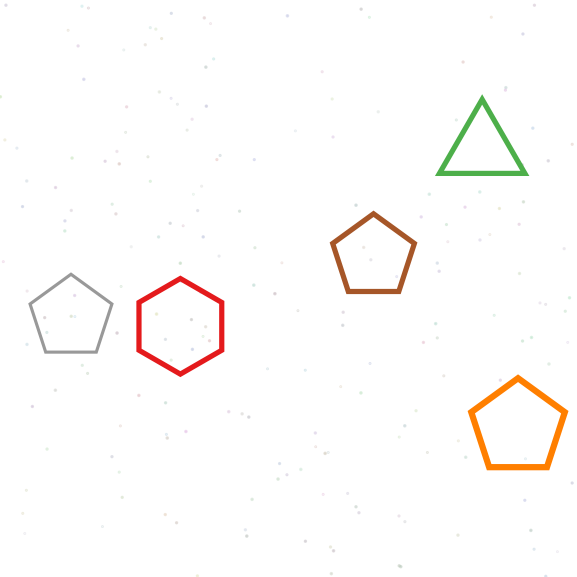[{"shape": "hexagon", "thickness": 2.5, "radius": 0.41, "center": [0.312, 0.434]}, {"shape": "triangle", "thickness": 2.5, "radius": 0.43, "center": [0.835, 0.742]}, {"shape": "pentagon", "thickness": 3, "radius": 0.43, "center": [0.897, 0.259]}, {"shape": "pentagon", "thickness": 2.5, "radius": 0.37, "center": [0.647, 0.555]}, {"shape": "pentagon", "thickness": 1.5, "radius": 0.37, "center": [0.123, 0.45]}]